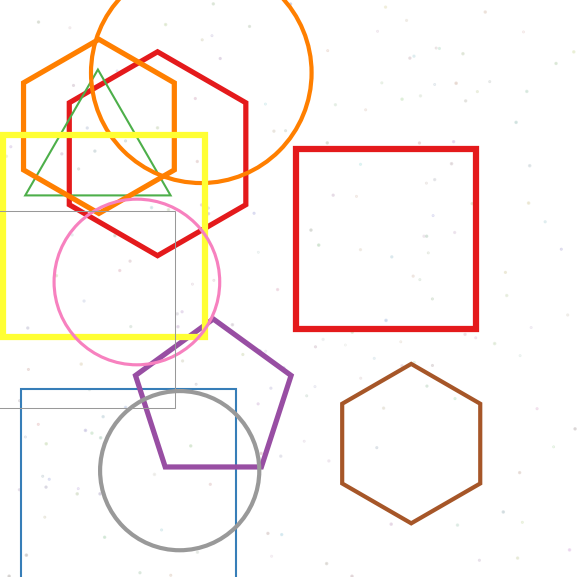[{"shape": "hexagon", "thickness": 2.5, "radius": 0.88, "center": [0.273, 0.733]}, {"shape": "square", "thickness": 3, "radius": 0.78, "center": [0.668, 0.585]}, {"shape": "square", "thickness": 1, "radius": 0.93, "center": [0.222, 0.14]}, {"shape": "triangle", "thickness": 1, "radius": 0.73, "center": [0.17, 0.733]}, {"shape": "pentagon", "thickness": 2.5, "radius": 0.71, "center": [0.369, 0.305]}, {"shape": "hexagon", "thickness": 2.5, "radius": 0.75, "center": [0.171, 0.78]}, {"shape": "circle", "thickness": 2, "radius": 0.95, "center": [0.349, 0.873]}, {"shape": "square", "thickness": 3, "radius": 0.87, "center": [0.18, 0.59]}, {"shape": "hexagon", "thickness": 2, "radius": 0.69, "center": [0.712, 0.231]}, {"shape": "circle", "thickness": 1.5, "radius": 0.72, "center": [0.237, 0.511]}, {"shape": "circle", "thickness": 2, "radius": 0.69, "center": [0.311, 0.184]}, {"shape": "square", "thickness": 0.5, "radius": 0.85, "center": [0.133, 0.463]}]